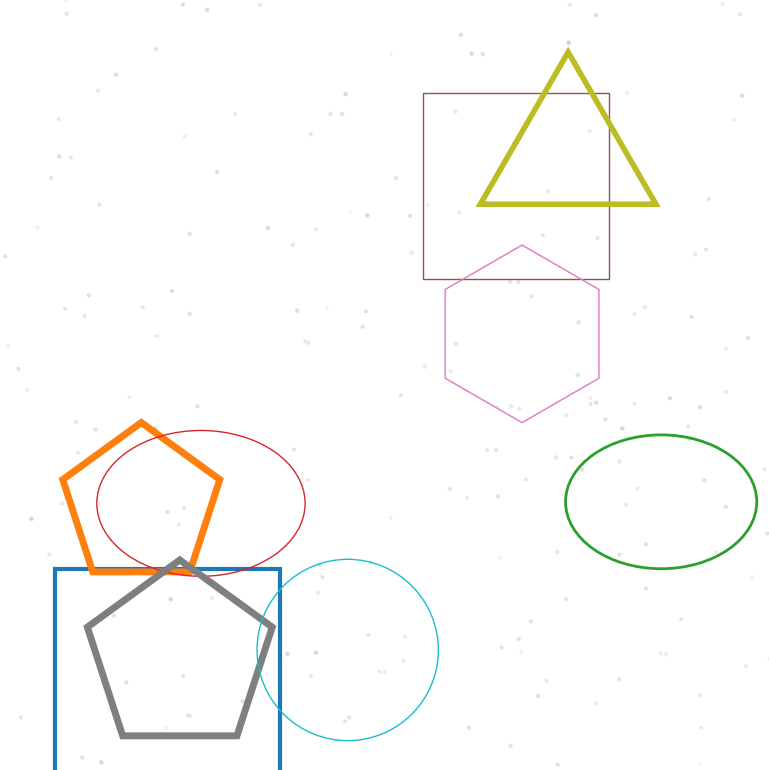[{"shape": "square", "thickness": 1.5, "radius": 0.73, "center": [0.217, 0.115]}, {"shape": "pentagon", "thickness": 2.5, "radius": 0.54, "center": [0.183, 0.344]}, {"shape": "oval", "thickness": 1, "radius": 0.62, "center": [0.859, 0.348]}, {"shape": "oval", "thickness": 0.5, "radius": 0.68, "center": [0.261, 0.346]}, {"shape": "square", "thickness": 0.5, "radius": 0.6, "center": [0.67, 0.758]}, {"shape": "hexagon", "thickness": 0.5, "radius": 0.58, "center": [0.678, 0.566]}, {"shape": "pentagon", "thickness": 2.5, "radius": 0.63, "center": [0.234, 0.147]}, {"shape": "triangle", "thickness": 2, "radius": 0.66, "center": [0.738, 0.801]}, {"shape": "circle", "thickness": 0.5, "radius": 0.59, "center": [0.452, 0.156]}]